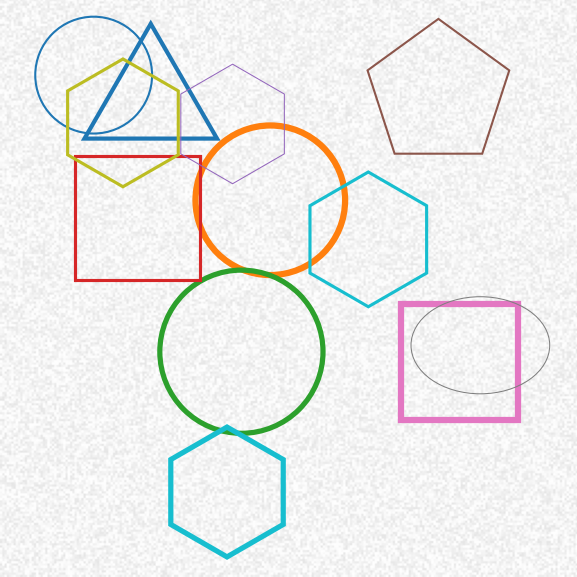[{"shape": "triangle", "thickness": 2, "radius": 0.66, "center": [0.261, 0.825]}, {"shape": "circle", "thickness": 1, "radius": 0.51, "center": [0.162, 0.869]}, {"shape": "circle", "thickness": 3, "radius": 0.65, "center": [0.468, 0.652]}, {"shape": "circle", "thickness": 2.5, "radius": 0.71, "center": [0.418, 0.39]}, {"shape": "square", "thickness": 1.5, "radius": 0.54, "center": [0.238, 0.621]}, {"shape": "hexagon", "thickness": 0.5, "radius": 0.52, "center": [0.403, 0.784]}, {"shape": "pentagon", "thickness": 1, "radius": 0.65, "center": [0.759, 0.837]}, {"shape": "square", "thickness": 3, "radius": 0.51, "center": [0.796, 0.372]}, {"shape": "oval", "thickness": 0.5, "radius": 0.6, "center": [0.832, 0.401]}, {"shape": "hexagon", "thickness": 1.5, "radius": 0.55, "center": [0.213, 0.786]}, {"shape": "hexagon", "thickness": 1.5, "radius": 0.58, "center": [0.638, 0.585]}, {"shape": "hexagon", "thickness": 2.5, "radius": 0.56, "center": [0.393, 0.147]}]